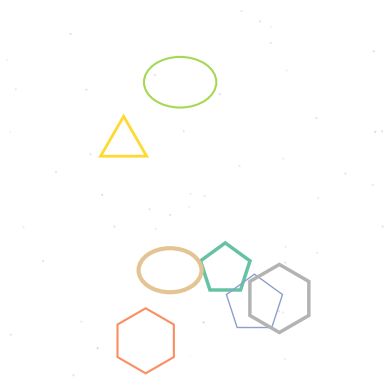[{"shape": "pentagon", "thickness": 2.5, "radius": 0.34, "center": [0.585, 0.301]}, {"shape": "hexagon", "thickness": 1.5, "radius": 0.42, "center": [0.378, 0.115]}, {"shape": "pentagon", "thickness": 1, "radius": 0.38, "center": [0.661, 0.211]}, {"shape": "oval", "thickness": 1.5, "radius": 0.47, "center": [0.468, 0.786]}, {"shape": "triangle", "thickness": 2, "radius": 0.35, "center": [0.321, 0.629]}, {"shape": "oval", "thickness": 3, "radius": 0.41, "center": [0.442, 0.298]}, {"shape": "hexagon", "thickness": 2.5, "radius": 0.44, "center": [0.726, 0.225]}]